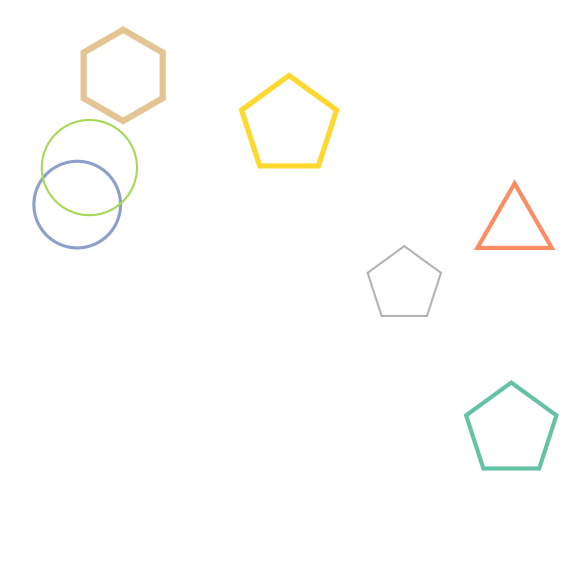[{"shape": "pentagon", "thickness": 2, "radius": 0.41, "center": [0.885, 0.254]}, {"shape": "triangle", "thickness": 2, "radius": 0.37, "center": [0.891, 0.607]}, {"shape": "circle", "thickness": 1.5, "radius": 0.38, "center": [0.134, 0.645]}, {"shape": "circle", "thickness": 1, "radius": 0.41, "center": [0.155, 0.709]}, {"shape": "pentagon", "thickness": 2.5, "radius": 0.43, "center": [0.501, 0.782]}, {"shape": "hexagon", "thickness": 3, "radius": 0.4, "center": [0.213, 0.869]}, {"shape": "pentagon", "thickness": 1, "radius": 0.33, "center": [0.7, 0.506]}]